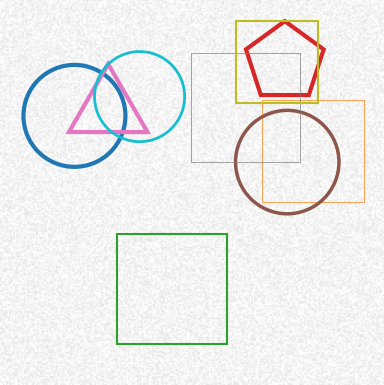[{"shape": "circle", "thickness": 3, "radius": 0.66, "center": [0.193, 0.699]}, {"shape": "square", "thickness": 0.5, "radius": 0.66, "center": [0.813, 0.608]}, {"shape": "square", "thickness": 1.5, "radius": 0.72, "center": [0.446, 0.249]}, {"shape": "pentagon", "thickness": 3, "radius": 0.53, "center": [0.74, 0.839]}, {"shape": "circle", "thickness": 2.5, "radius": 0.67, "center": [0.746, 0.579]}, {"shape": "triangle", "thickness": 3, "radius": 0.59, "center": [0.281, 0.716]}, {"shape": "square", "thickness": 0.5, "radius": 0.71, "center": [0.638, 0.721]}, {"shape": "square", "thickness": 1.5, "radius": 0.53, "center": [0.718, 0.84]}, {"shape": "circle", "thickness": 2, "radius": 0.59, "center": [0.363, 0.749]}]